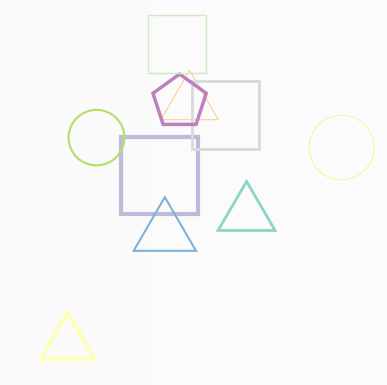[{"shape": "triangle", "thickness": 2, "radius": 0.42, "center": [0.636, 0.444]}, {"shape": "triangle", "thickness": 2.5, "radius": 0.4, "center": [0.175, 0.108]}, {"shape": "square", "thickness": 3, "radius": 0.5, "center": [0.412, 0.545]}, {"shape": "triangle", "thickness": 1.5, "radius": 0.46, "center": [0.425, 0.395]}, {"shape": "triangle", "thickness": 0.5, "radius": 0.43, "center": [0.489, 0.732]}, {"shape": "circle", "thickness": 1.5, "radius": 0.36, "center": [0.249, 0.643]}, {"shape": "square", "thickness": 2, "radius": 0.44, "center": [0.582, 0.701]}, {"shape": "pentagon", "thickness": 2.5, "radius": 0.36, "center": [0.463, 0.735]}, {"shape": "square", "thickness": 1, "radius": 0.37, "center": [0.456, 0.886]}, {"shape": "circle", "thickness": 0.5, "radius": 0.42, "center": [0.882, 0.617]}]